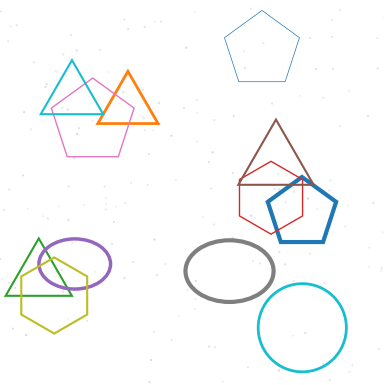[{"shape": "pentagon", "thickness": 0.5, "radius": 0.51, "center": [0.68, 0.871]}, {"shape": "pentagon", "thickness": 3, "radius": 0.47, "center": [0.784, 0.447]}, {"shape": "triangle", "thickness": 2, "radius": 0.45, "center": [0.332, 0.724]}, {"shape": "triangle", "thickness": 1.5, "radius": 0.5, "center": [0.101, 0.281]}, {"shape": "hexagon", "thickness": 1, "radius": 0.47, "center": [0.704, 0.486]}, {"shape": "oval", "thickness": 2.5, "radius": 0.47, "center": [0.194, 0.314]}, {"shape": "triangle", "thickness": 1.5, "radius": 0.56, "center": [0.717, 0.576]}, {"shape": "pentagon", "thickness": 1, "radius": 0.56, "center": [0.241, 0.684]}, {"shape": "oval", "thickness": 3, "radius": 0.57, "center": [0.596, 0.296]}, {"shape": "hexagon", "thickness": 1.5, "radius": 0.49, "center": [0.141, 0.232]}, {"shape": "circle", "thickness": 2, "radius": 0.57, "center": [0.785, 0.149]}, {"shape": "triangle", "thickness": 1.5, "radius": 0.47, "center": [0.187, 0.75]}]